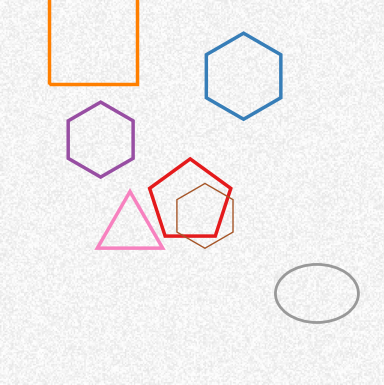[{"shape": "pentagon", "thickness": 2.5, "radius": 0.55, "center": [0.494, 0.476]}, {"shape": "hexagon", "thickness": 2.5, "radius": 0.56, "center": [0.633, 0.802]}, {"shape": "hexagon", "thickness": 2.5, "radius": 0.49, "center": [0.261, 0.637]}, {"shape": "square", "thickness": 2.5, "radius": 0.57, "center": [0.242, 0.896]}, {"shape": "hexagon", "thickness": 1, "radius": 0.42, "center": [0.532, 0.439]}, {"shape": "triangle", "thickness": 2.5, "radius": 0.49, "center": [0.338, 0.404]}, {"shape": "oval", "thickness": 2, "radius": 0.54, "center": [0.823, 0.238]}]